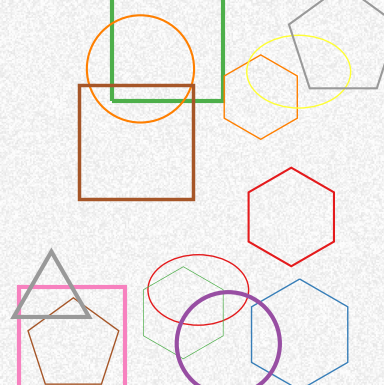[{"shape": "hexagon", "thickness": 1.5, "radius": 0.64, "center": [0.757, 0.436]}, {"shape": "oval", "thickness": 1, "radius": 0.65, "center": [0.515, 0.247]}, {"shape": "hexagon", "thickness": 1, "radius": 0.72, "center": [0.778, 0.131]}, {"shape": "square", "thickness": 3, "radius": 0.72, "center": [0.435, 0.881]}, {"shape": "hexagon", "thickness": 0.5, "radius": 0.6, "center": [0.476, 0.188]}, {"shape": "circle", "thickness": 3, "radius": 0.67, "center": [0.593, 0.107]}, {"shape": "circle", "thickness": 1.5, "radius": 0.7, "center": [0.365, 0.821]}, {"shape": "hexagon", "thickness": 1, "radius": 0.55, "center": [0.677, 0.748]}, {"shape": "oval", "thickness": 1, "radius": 0.67, "center": [0.776, 0.814]}, {"shape": "square", "thickness": 2.5, "radius": 0.74, "center": [0.353, 0.631]}, {"shape": "pentagon", "thickness": 1, "radius": 0.62, "center": [0.191, 0.102]}, {"shape": "square", "thickness": 3, "radius": 0.68, "center": [0.187, 0.118]}, {"shape": "triangle", "thickness": 3, "radius": 0.57, "center": [0.134, 0.233]}, {"shape": "pentagon", "thickness": 1.5, "radius": 0.74, "center": [0.892, 0.891]}]